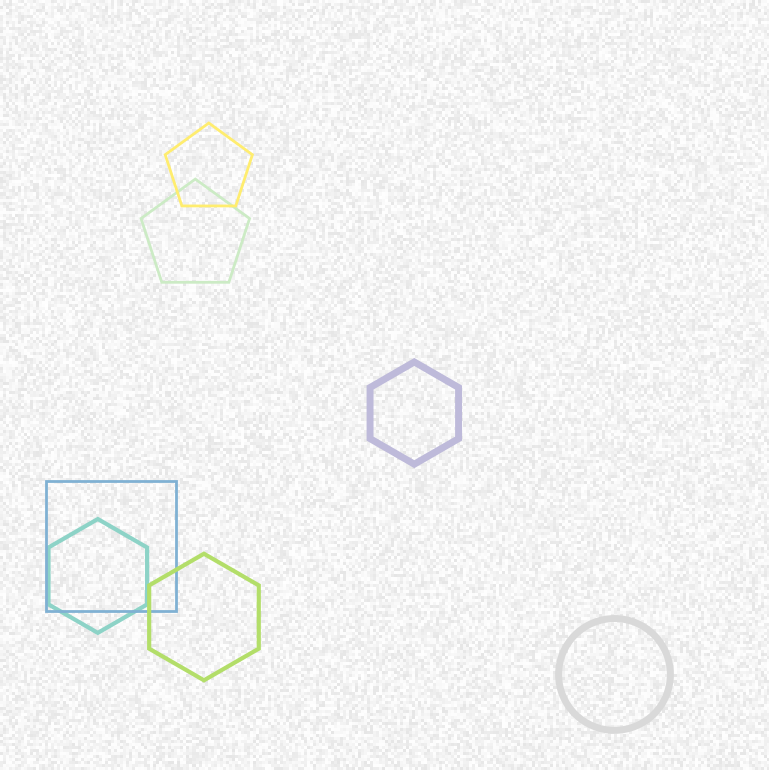[{"shape": "hexagon", "thickness": 1.5, "radius": 0.37, "center": [0.127, 0.252]}, {"shape": "hexagon", "thickness": 2.5, "radius": 0.33, "center": [0.538, 0.464]}, {"shape": "square", "thickness": 1, "radius": 0.42, "center": [0.144, 0.291]}, {"shape": "hexagon", "thickness": 1.5, "radius": 0.41, "center": [0.265, 0.199]}, {"shape": "circle", "thickness": 2.5, "radius": 0.36, "center": [0.798, 0.124]}, {"shape": "pentagon", "thickness": 1, "radius": 0.37, "center": [0.254, 0.693]}, {"shape": "pentagon", "thickness": 1, "radius": 0.3, "center": [0.271, 0.781]}]